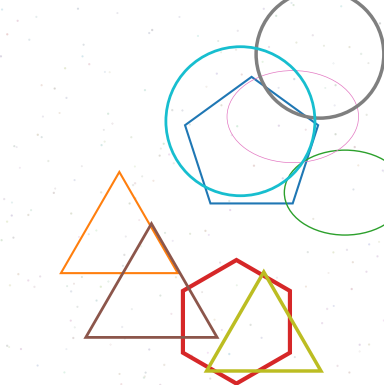[{"shape": "pentagon", "thickness": 1.5, "radius": 0.91, "center": [0.653, 0.619]}, {"shape": "triangle", "thickness": 1.5, "radius": 0.88, "center": [0.31, 0.378]}, {"shape": "oval", "thickness": 1, "radius": 0.79, "center": [0.896, 0.5]}, {"shape": "hexagon", "thickness": 3, "radius": 0.8, "center": [0.614, 0.164]}, {"shape": "triangle", "thickness": 2, "radius": 0.98, "center": [0.393, 0.222]}, {"shape": "oval", "thickness": 0.5, "radius": 0.85, "center": [0.761, 0.697]}, {"shape": "circle", "thickness": 2.5, "radius": 0.83, "center": [0.831, 0.859]}, {"shape": "triangle", "thickness": 2.5, "radius": 0.86, "center": [0.685, 0.122]}, {"shape": "circle", "thickness": 2, "radius": 0.97, "center": [0.624, 0.685]}]